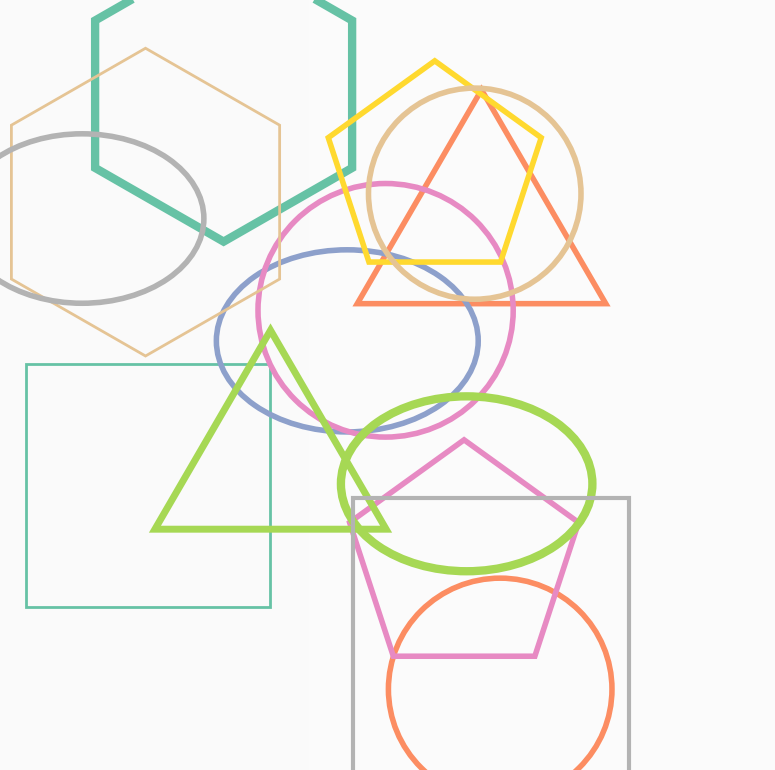[{"shape": "square", "thickness": 1, "radius": 0.79, "center": [0.191, 0.369]}, {"shape": "hexagon", "thickness": 3, "radius": 0.96, "center": [0.289, 0.878]}, {"shape": "triangle", "thickness": 2, "radius": 0.93, "center": [0.621, 0.698]}, {"shape": "circle", "thickness": 2, "radius": 0.72, "center": [0.645, 0.105]}, {"shape": "oval", "thickness": 2, "radius": 0.84, "center": [0.448, 0.557]}, {"shape": "pentagon", "thickness": 2, "radius": 0.78, "center": [0.599, 0.273]}, {"shape": "circle", "thickness": 2, "radius": 0.82, "center": [0.498, 0.597]}, {"shape": "oval", "thickness": 3, "radius": 0.81, "center": [0.602, 0.372]}, {"shape": "triangle", "thickness": 2.5, "radius": 0.86, "center": [0.349, 0.399]}, {"shape": "pentagon", "thickness": 2, "radius": 0.72, "center": [0.561, 0.777]}, {"shape": "circle", "thickness": 2, "radius": 0.69, "center": [0.613, 0.748]}, {"shape": "hexagon", "thickness": 1, "radius": 1.0, "center": [0.188, 0.738]}, {"shape": "oval", "thickness": 2, "radius": 0.79, "center": [0.106, 0.716]}, {"shape": "square", "thickness": 1.5, "radius": 0.89, "center": [0.633, 0.175]}]